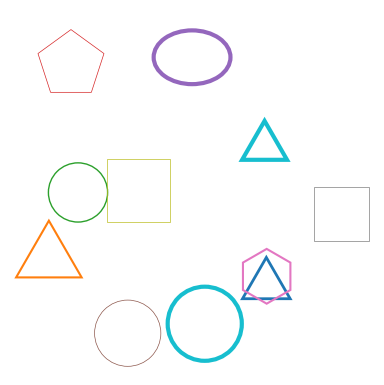[{"shape": "triangle", "thickness": 2, "radius": 0.36, "center": [0.692, 0.26]}, {"shape": "triangle", "thickness": 1.5, "radius": 0.49, "center": [0.127, 0.329]}, {"shape": "circle", "thickness": 1, "radius": 0.38, "center": [0.203, 0.5]}, {"shape": "pentagon", "thickness": 0.5, "radius": 0.45, "center": [0.184, 0.833]}, {"shape": "oval", "thickness": 3, "radius": 0.5, "center": [0.499, 0.851]}, {"shape": "circle", "thickness": 0.5, "radius": 0.43, "center": [0.332, 0.135]}, {"shape": "hexagon", "thickness": 1.5, "radius": 0.36, "center": [0.693, 0.282]}, {"shape": "square", "thickness": 0.5, "radius": 0.35, "center": [0.887, 0.444]}, {"shape": "square", "thickness": 0.5, "radius": 0.41, "center": [0.36, 0.505]}, {"shape": "triangle", "thickness": 3, "radius": 0.34, "center": [0.687, 0.619]}, {"shape": "circle", "thickness": 3, "radius": 0.48, "center": [0.532, 0.159]}]